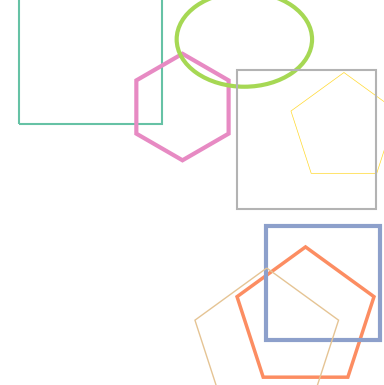[{"shape": "square", "thickness": 1.5, "radius": 0.93, "center": [0.235, 0.865]}, {"shape": "pentagon", "thickness": 2.5, "radius": 0.94, "center": [0.794, 0.172]}, {"shape": "square", "thickness": 3, "radius": 0.74, "center": [0.839, 0.265]}, {"shape": "hexagon", "thickness": 3, "radius": 0.69, "center": [0.474, 0.722]}, {"shape": "oval", "thickness": 3, "radius": 0.88, "center": [0.635, 0.898]}, {"shape": "pentagon", "thickness": 0.5, "radius": 0.72, "center": [0.893, 0.667]}, {"shape": "pentagon", "thickness": 1, "radius": 0.98, "center": [0.693, 0.108]}, {"shape": "square", "thickness": 1.5, "radius": 0.9, "center": [0.797, 0.637]}]